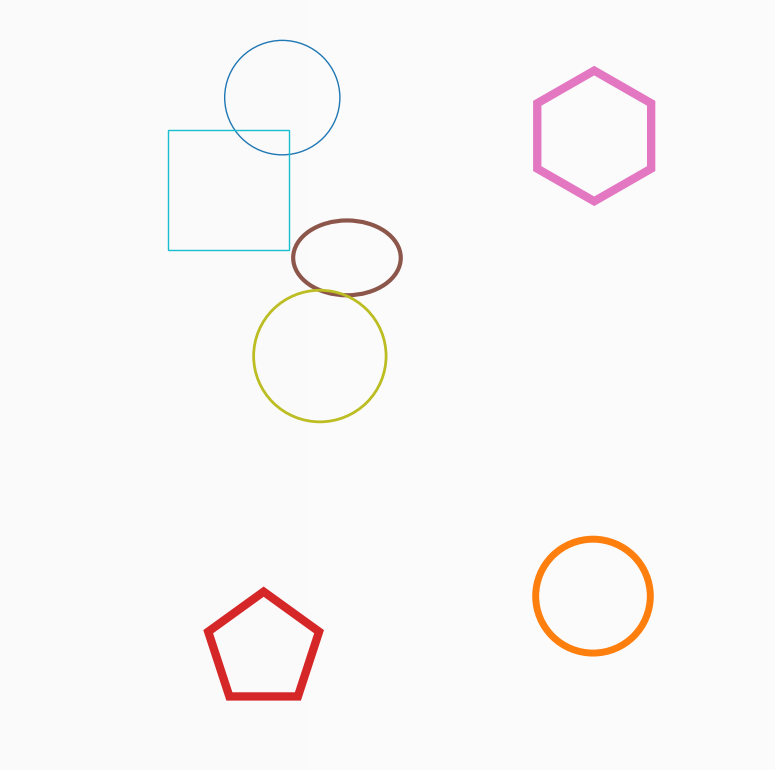[{"shape": "circle", "thickness": 0.5, "radius": 0.37, "center": [0.364, 0.873]}, {"shape": "circle", "thickness": 2.5, "radius": 0.37, "center": [0.765, 0.226]}, {"shape": "pentagon", "thickness": 3, "radius": 0.38, "center": [0.34, 0.156]}, {"shape": "oval", "thickness": 1.5, "radius": 0.35, "center": [0.448, 0.665]}, {"shape": "hexagon", "thickness": 3, "radius": 0.42, "center": [0.767, 0.823]}, {"shape": "circle", "thickness": 1, "radius": 0.43, "center": [0.413, 0.538]}, {"shape": "square", "thickness": 0.5, "radius": 0.39, "center": [0.295, 0.753]}]